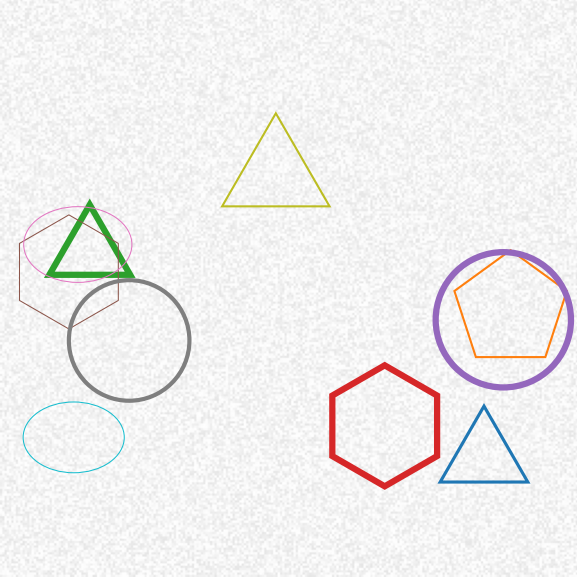[{"shape": "triangle", "thickness": 1.5, "radius": 0.44, "center": [0.838, 0.208]}, {"shape": "pentagon", "thickness": 1, "radius": 0.51, "center": [0.884, 0.464]}, {"shape": "triangle", "thickness": 3, "radius": 0.4, "center": [0.155, 0.564]}, {"shape": "hexagon", "thickness": 3, "radius": 0.52, "center": [0.666, 0.262]}, {"shape": "circle", "thickness": 3, "radius": 0.59, "center": [0.872, 0.445]}, {"shape": "hexagon", "thickness": 0.5, "radius": 0.49, "center": [0.119, 0.528]}, {"shape": "oval", "thickness": 0.5, "radius": 0.47, "center": [0.135, 0.576]}, {"shape": "circle", "thickness": 2, "radius": 0.52, "center": [0.224, 0.41]}, {"shape": "triangle", "thickness": 1, "radius": 0.54, "center": [0.478, 0.696]}, {"shape": "oval", "thickness": 0.5, "radius": 0.44, "center": [0.128, 0.242]}]